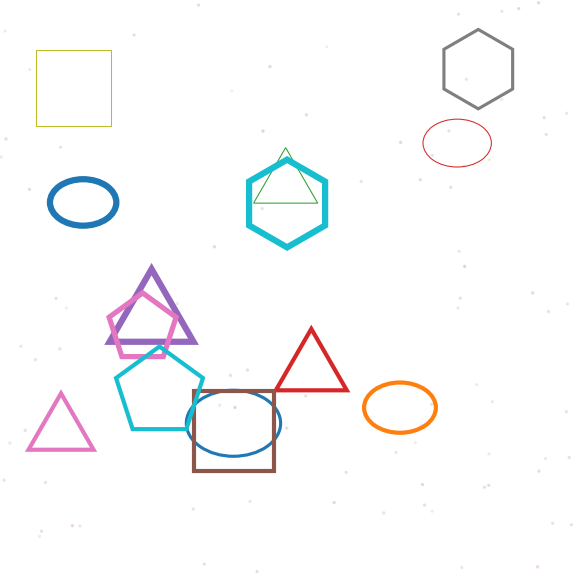[{"shape": "oval", "thickness": 3, "radius": 0.29, "center": [0.144, 0.649]}, {"shape": "oval", "thickness": 1.5, "radius": 0.41, "center": [0.404, 0.266]}, {"shape": "oval", "thickness": 2, "radius": 0.31, "center": [0.693, 0.293]}, {"shape": "triangle", "thickness": 0.5, "radius": 0.32, "center": [0.495, 0.679]}, {"shape": "triangle", "thickness": 2, "radius": 0.35, "center": [0.539, 0.359]}, {"shape": "oval", "thickness": 0.5, "radius": 0.3, "center": [0.792, 0.751]}, {"shape": "triangle", "thickness": 3, "radius": 0.42, "center": [0.262, 0.449]}, {"shape": "square", "thickness": 2, "radius": 0.35, "center": [0.406, 0.253]}, {"shape": "triangle", "thickness": 2, "radius": 0.33, "center": [0.106, 0.253]}, {"shape": "pentagon", "thickness": 2.5, "radius": 0.3, "center": [0.247, 0.431]}, {"shape": "hexagon", "thickness": 1.5, "radius": 0.34, "center": [0.828, 0.879]}, {"shape": "square", "thickness": 0.5, "radius": 0.33, "center": [0.128, 0.847]}, {"shape": "hexagon", "thickness": 3, "radius": 0.38, "center": [0.497, 0.647]}, {"shape": "pentagon", "thickness": 2, "radius": 0.4, "center": [0.276, 0.32]}]